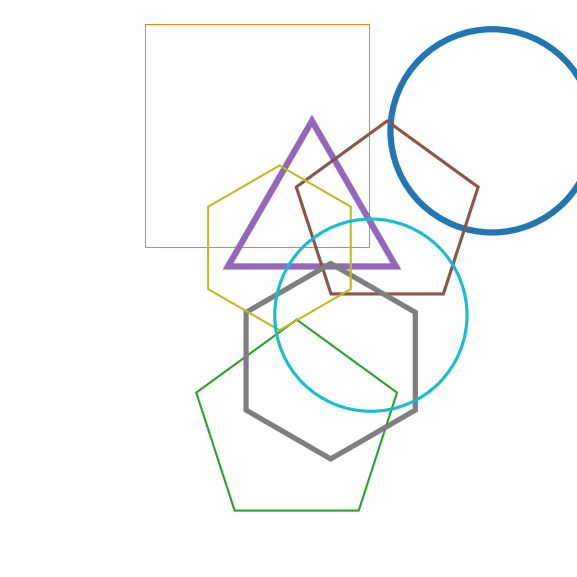[{"shape": "circle", "thickness": 3, "radius": 0.88, "center": [0.852, 0.773]}, {"shape": "square", "thickness": 0.5, "radius": 0.97, "center": [0.445, 0.764]}, {"shape": "pentagon", "thickness": 1, "radius": 0.91, "center": [0.514, 0.263]}, {"shape": "triangle", "thickness": 3, "radius": 0.84, "center": [0.54, 0.622]}, {"shape": "pentagon", "thickness": 1.5, "radius": 0.83, "center": [0.67, 0.624]}, {"shape": "hexagon", "thickness": 2.5, "radius": 0.85, "center": [0.573, 0.374]}, {"shape": "hexagon", "thickness": 1, "radius": 0.71, "center": [0.484, 0.57]}, {"shape": "circle", "thickness": 1.5, "radius": 0.83, "center": [0.642, 0.453]}]